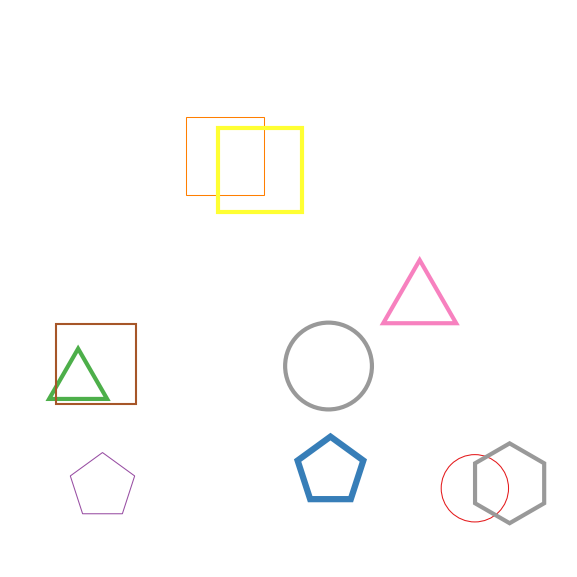[{"shape": "circle", "thickness": 0.5, "radius": 0.29, "center": [0.822, 0.154]}, {"shape": "pentagon", "thickness": 3, "radius": 0.3, "center": [0.572, 0.183]}, {"shape": "triangle", "thickness": 2, "radius": 0.29, "center": [0.135, 0.337]}, {"shape": "pentagon", "thickness": 0.5, "radius": 0.29, "center": [0.177, 0.157]}, {"shape": "square", "thickness": 0.5, "radius": 0.34, "center": [0.39, 0.728]}, {"shape": "square", "thickness": 2, "radius": 0.36, "center": [0.451, 0.705]}, {"shape": "square", "thickness": 1, "radius": 0.35, "center": [0.167, 0.369]}, {"shape": "triangle", "thickness": 2, "radius": 0.36, "center": [0.727, 0.476]}, {"shape": "hexagon", "thickness": 2, "radius": 0.35, "center": [0.882, 0.162]}, {"shape": "circle", "thickness": 2, "radius": 0.38, "center": [0.569, 0.365]}]